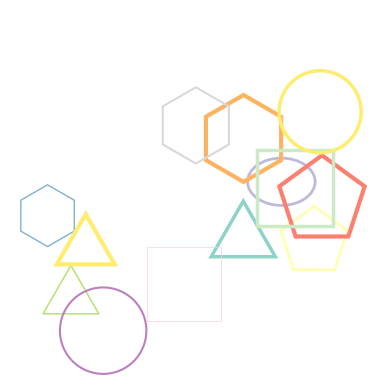[{"shape": "triangle", "thickness": 2.5, "radius": 0.48, "center": [0.632, 0.381]}, {"shape": "pentagon", "thickness": 2, "radius": 0.46, "center": [0.816, 0.373]}, {"shape": "oval", "thickness": 2, "radius": 0.44, "center": [0.731, 0.528]}, {"shape": "pentagon", "thickness": 3, "radius": 0.58, "center": [0.836, 0.48]}, {"shape": "hexagon", "thickness": 1, "radius": 0.4, "center": [0.123, 0.44]}, {"shape": "hexagon", "thickness": 3, "radius": 0.56, "center": [0.633, 0.64]}, {"shape": "triangle", "thickness": 1, "radius": 0.42, "center": [0.184, 0.227]}, {"shape": "square", "thickness": 0.5, "radius": 0.48, "center": [0.477, 0.261]}, {"shape": "hexagon", "thickness": 1.5, "radius": 0.5, "center": [0.509, 0.674]}, {"shape": "circle", "thickness": 1.5, "radius": 0.56, "center": [0.268, 0.141]}, {"shape": "square", "thickness": 2.5, "radius": 0.49, "center": [0.765, 0.513]}, {"shape": "circle", "thickness": 2.5, "radius": 0.53, "center": [0.832, 0.71]}, {"shape": "triangle", "thickness": 3, "radius": 0.43, "center": [0.223, 0.357]}]